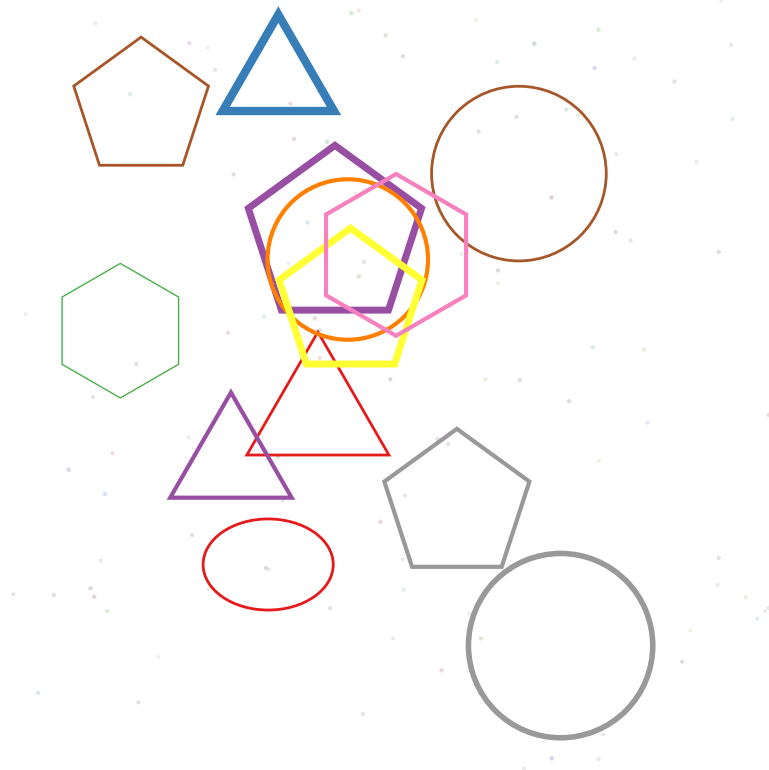[{"shape": "oval", "thickness": 1, "radius": 0.42, "center": [0.348, 0.267]}, {"shape": "triangle", "thickness": 1, "radius": 0.53, "center": [0.413, 0.462]}, {"shape": "triangle", "thickness": 3, "radius": 0.42, "center": [0.361, 0.898]}, {"shape": "hexagon", "thickness": 0.5, "radius": 0.44, "center": [0.156, 0.571]}, {"shape": "pentagon", "thickness": 2.5, "radius": 0.59, "center": [0.435, 0.693]}, {"shape": "triangle", "thickness": 1.5, "radius": 0.46, "center": [0.3, 0.399]}, {"shape": "circle", "thickness": 1.5, "radius": 0.52, "center": [0.452, 0.663]}, {"shape": "pentagon", "thickness": 2.5, "radius": 0.49, "center": [0.455, 0.606]}, {"shape": "pentagon", "thickness": 1, "radius": 0.46, "center": [0.183, 0.86]}, {"shape": "circle", "thickness": 1, "radius": 0.57, "center": [0.674, 0.775]}, {"shape": "hexagon", "thickness": 1.5, "radius": 0.53, "center": [0.514, 0.669]}, {"shape": "pentagon", "thickness": 1.5, "radius": 0.5, "center": [0.593, 0.344]}, {"shape": "circle", "thickness": 2, "radius": 0.6, "center": [0.728, 0.162]}]